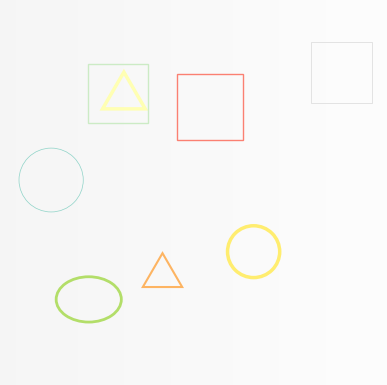[{"shape": "circle", "thickness": 0.5, "radius": 0.41, "center": [0.132, 0.532]}, {"shape": "triangle", "thickness": 2.5, "radius": 0.32, "center": [0.32, 0.749]}, {"shape": "square", "thickness": 1, "radius": 0.43, "center": [0.542, 0.723]}, {"shape": "triangle", "thickness": 1.5, "radius": 0.29, "center": [0.419, 0.284]}, {"shape": "oval", "thickness": 2, "radius": 0.42, "center": [0.229, 0.222]}, {"shape": "square", "thickness": 0.5, "radius": 0.39, "center": [0.882, 0.811]}, {"shape": "square", "thickness": 1, "radius": 0.38, "center": [0.305, 0.757]}, {"shape": "circle", "thickness": 2.5, "radius": 0.34, "center": [0.654, 0.346]}]